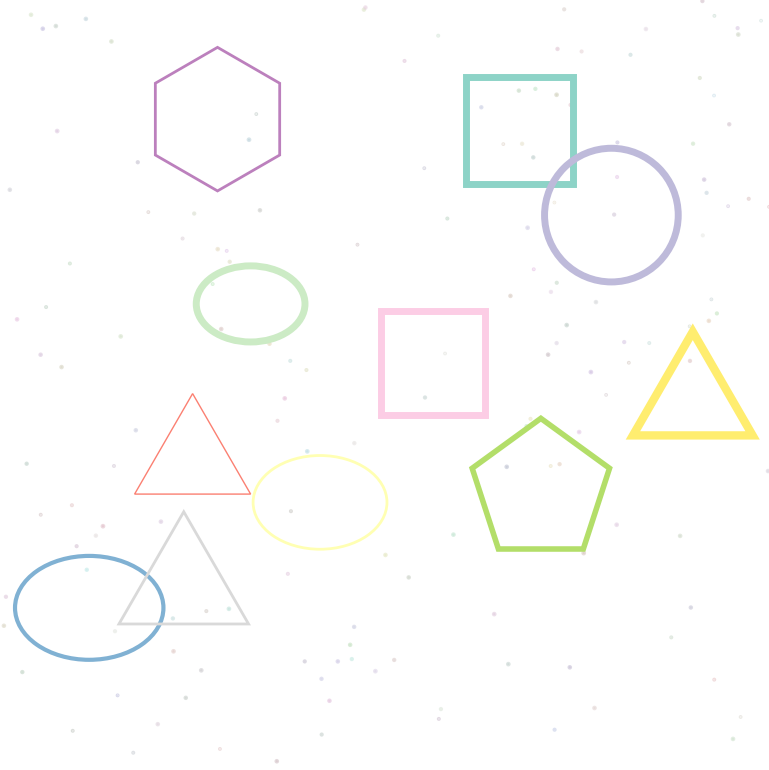[{"shape": "square", "thickness": 2.5, "radius": 0.35, "center": [0.674, 0.83]}, {"shape": "oval", "thickness": 1, "radius": 0.43, "center": [0.416, 0.348]}, {"shape": "circle", "thickness": 2.5, "radius": 0.43, "center": [0.794, 0.721]}, {"shape": "triangle", "thickness": 0.5, "radius": 0.43, "center": [0.25, 0.402]}, {"shape": "oval", "thickness": 1.5, "radius": 0.48, "center": [0.116, 0.211]}, {"shape": "pentagon", "thickness": 2, "radius": 0.47, "center": [0.702, 0.363]}, {"shape": "square", "thickness": 2.5, "radius": 0.34, "center": [0.563, 0.528]}, {"shape": "triangle", "thickness": 1, "radius": 0.49, "center": [0.239, 0.238]}, {"shape": "hexagon", "thickness": 1, "radius": 0.47, "center": [0.282, 0.845]}, {"shape": "oval", "thickness": 2.5, "radius": 0.35, "center": [0.325, 0.605]}, {"shape": "triangle", "thickness": 3, "radius": 0.45, "center": [0.9, 0.479]}]